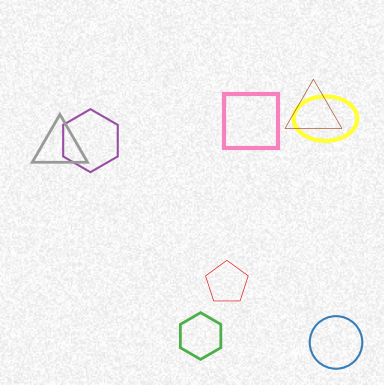[{"shape": "pentagon", "thickness": 0.5, "radius": 0.29, "center": [0.589, 0.265]}, {"shape": "circle", "thickness": 1.5, "radius": 0.34, "center": [0.873, 0.111]}, {"shape": "hexagon", "thickness": 2, "radius": 0.3, "center": [0.521, 0.127]}, {"shape": "hexagon", "thickness": 1.5, "radius": 0.41, "center": [0.235, 0.635]}, {"shape": "oval", "thickness": 3, "radius": 0.41, "center": [0.845, 0.692]}, {"shape": "triangle", "thickness": 0.5, "radius": 0.43, "center": [0.814, 0.709]}, {"shape": "square", "thickness": 3, "radius": 0.35, "center": [0.652, 0.686]}, {"shape": "triangle", "thickness": 2, "radius": 0.41, "center": [0.156, 0.62]}]